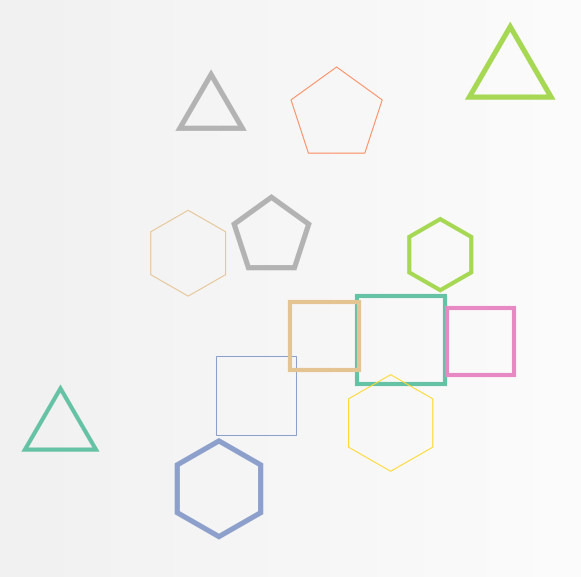[{"shape": "square", "thickness": 2, "radius": 0.38, "center": [0.689, 0.411]}, {"shape": "triangle", "thickness": 2, "radius": 0.35, "center": [0.104, 0.256]}, {"shape": "pentagon", "thickness": 0.5, "radius": 0.41, "center": [0.579, 0.801]}, {"shape": "hexagon", "thickness": 2.5, "radius": 0.41, "center": [0.377, 0.153]}, {"shape": "square", "thickness": 0.5, "radius": 0.34, "center": [0.44, 0.314]}, {"shape": "square", "thickness": 2, "radius": 0.29, "center": [0.827, 0.408]}, {"shape": "triangle", "thickness": 2.5, "radius": 0.41, "center": [0.878, 0.872]}, {"shape": "hexagon", "thickness": 2, "radius": 0.31, "center": [0.757, 0.558]}, {"shape": "hexagon", "thickness": 0.5, "radius": 0.42, "center": [0.672, 0.267]}, {"shape": "hexagon", "thickness": 0.5, "radius": 0.37, "center": [0.324, 0.561]}, {"shape": "square", "thickness": 2, "radius": 0.3, "center": [0.558, 0.417]}, {"shape": "pentagon", "thickness": 2.5, "radius": 0.34, "center": [0.467, 0.59]}, {"shape": "triangle", "thickness": 2.5, "radius": 0.31, "center": [0.363, 0.808]}]